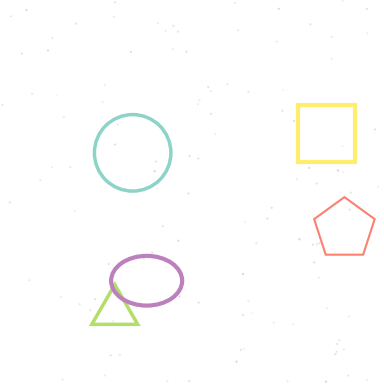[{"shape": "circle", "thickness": 2.5, "radius": 0.5, "center": [0.345, 0.603]}, {"shape": "pentagon", "thickness": 1.5, "radius": 0.41, "center": [0.895, 0.405]}, {"shape": "triangle", "thickness": 2.5, "radius": 0.34, "center": [0.298, 0.192]}, {"shape": "oval", "thickness": 3, "radius": 0.46, "center": [0.381, 0.271]}, {"shape": "square", "thickness": 3, "radius": 0.37, "center": [0.848, 0.653]}]